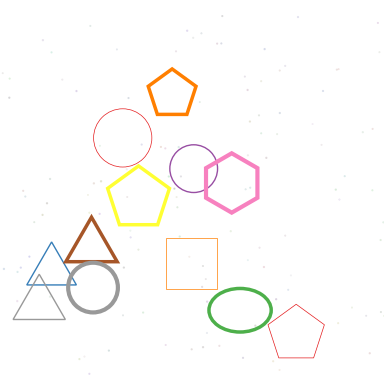[{"shape": "pentagon", "thickness": 0.5, "radius": 0.38, "center": [0.769, 0.133]}, {"shape": "circle", "thickness": 0.5, "radius": 0.38, "center": [0.319, 0.642]}, {"shape": "triangle", "thickness": 1, "radius": 0.37, "center": [0.134, 0.297]}, {"shape": "oval", "thickness": 2.5, "radius": 0.4, "center": [0.624, 0.194]}, {"shape": "circle", "thickness": 1, "radius": 0.31, "center": [0.503, 0.562]}, {"shape": "pentagon", "thickness": 2.5, "radius": 0.33, "center": [0.447, 0.756]}, {"shape": "square", "thickness": 0.5, "radius": 0.33, "center": [0.498, 0.316]}, {"shape": "pentagon", "thickness": 2.5, "radius": 0.42, "center": [0.36, 0.485]}, {"shape": "triangle", "thickness": 2.5, "radius": 0.39, "center": [0.238, 0.359]}, {"shape": "hexagon", "thickness": 3, "radius": 0.39, "center": [0.602, 0.525]}, {"shape": "triangle", "thickness": 1, "radius": 0.39, "center": [0.102, 0.209]}, {"shape": "circle", "thickness": 3, "radius": 0.32, "center": [0.242, 0.253]}]